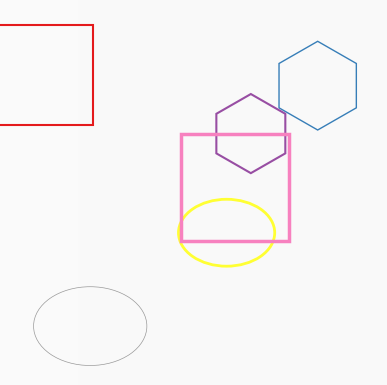[{"shape": "square", "thickness": 1.5, "radius": 0.65, "center": [0.109, 0.806]}, {"shape": "hexagon", "thickness": 1, "radius": 0.58, "center": [0.82, 0.778]}, {"shape": "hexagon", "thickness": 1.5, "radius": 0.51, "center": [0.647, 0.653]}, {"shape": "oval", "thickness": 2, "radius": 0.62, "center": [0.585, 0.395]}, {"shape": "square", "thickness": 2.5, "radius": 0.7, "center": [0.607, 0.513]}, {"shape": "oval", "thickness": 0.5, "radius": 0.73, "center": [0.233, 0.153]}]